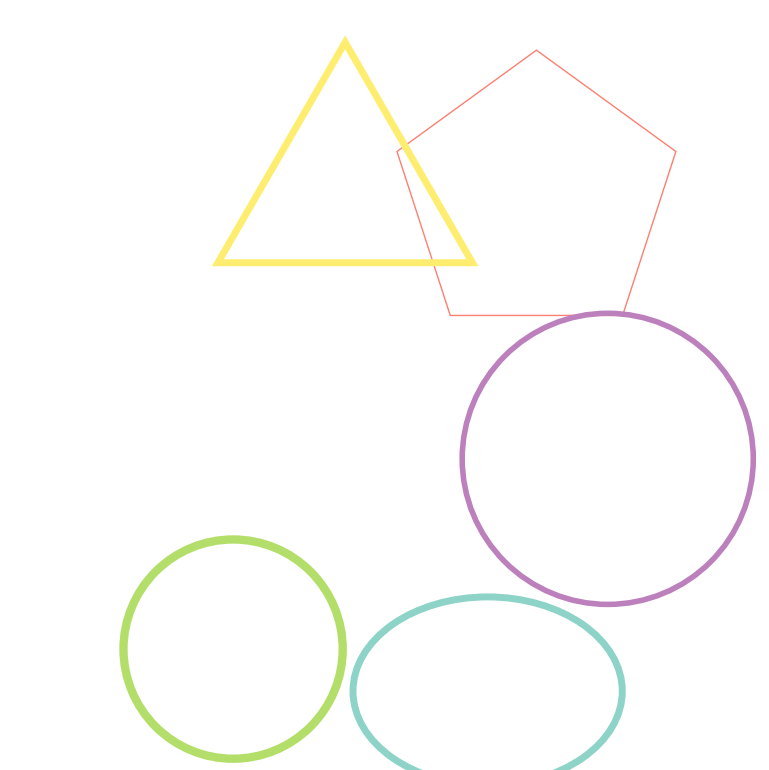[{"shape": "oval", "thickness": 2.5, "radius": 0.87, "center": [0.633, 0.102]}, {"shape": "pentagon", "thickness": 0.5, "radius": 0.95, "center": [0.697, 0.744]}, {"shape": "circle", "thickness": 3, "radius": 0.71, "center": [0.303, 0.157]}, {"shape": "circle", "thickness": 2, "radius": 0.95, "center": [0.789, 0.404]}, {"shape": "triangle", "thickness": 2.5, "radius": 0.95, "center": [0.448, 0.754]}]